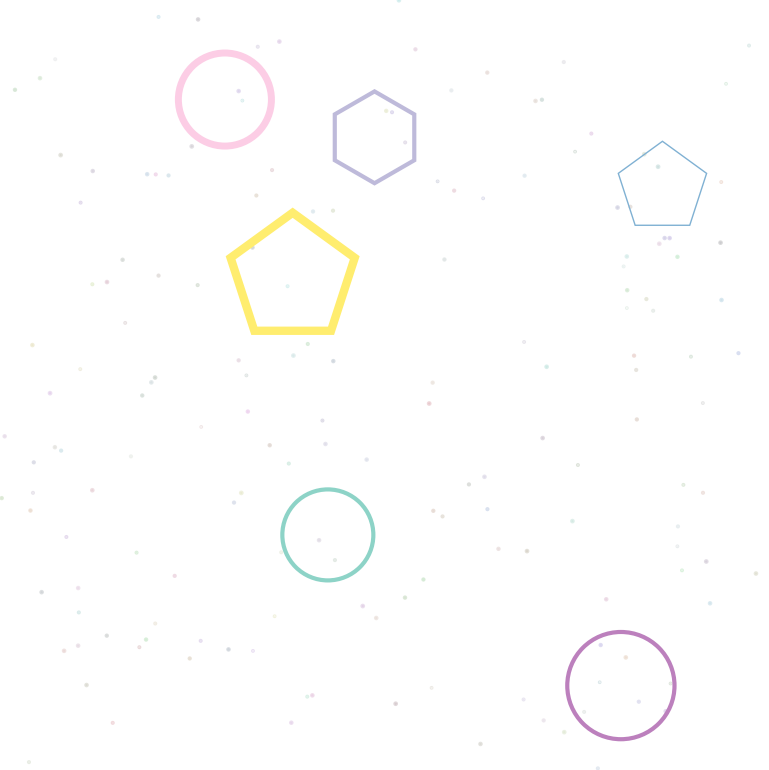[{"shape": "circle", "thickness": 1.5, "radius": 0.3, "center": [0.426, 0.305]}, {"shape": "hexagon", "thickness": 1.5, "radius": 0.3, "center": [0.486, 0.822]}, {"shape": "pentagon", "thickness": 0.5, "radius": 0.3, "center": [0.86, 0.756]}, {"shape": "circle", "thickness": 2.5, "radius": 0.3, "center": [0.292, 0.871]}, {"shape": "circle", "thickness": 1.5, "radius": 0.35, "center": [0.806, 0.11]}, {"shape": "pentagon", "thickness": 3, "radius": 0.42, "center": [0.38, 0.639]}]